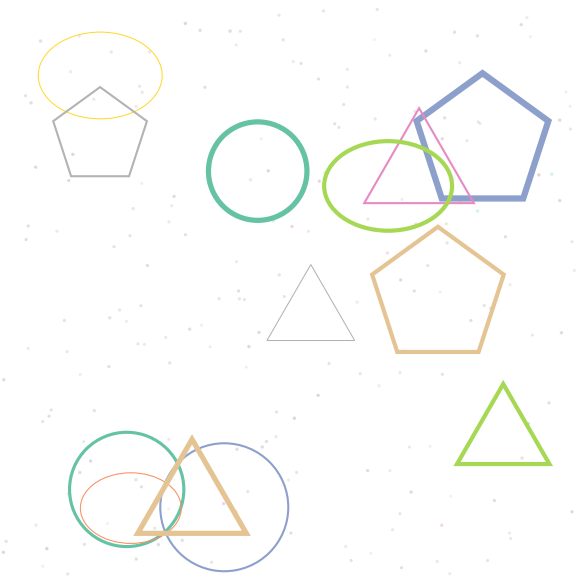[{"shape": "circle", "thickness": 2.5, "radius": 0.43, "center": [0.446, 0.703]}, {"shape": "circle", "thickness": 1.5, "radius": 0.49, "center": [0.219, 0.152]}, {"shape": "oval", "thickness": 0.5, "radius": 0.44, "center": [0.227, 0.119]}, {"shape": "pentagon", "thickness": 3, "radius": 0.6, "center": [0.835, 0.752]}, {"shape": "circle", "thickness": 1, "radius": 0.55, "center": [0.388, 0.121]}, {"shape": "triangle", "thickness": 1, "radius": 0.55, "center": [0.726, 0.702]}, {"shape": "triangle", "thickness": 2, "radius": 0.46, "center": [0.871, 0.242]}, {"shape": "oval", "thickness": 2, "radius": 0.55, "center": [0.672, 0.677]}, {"shape": "oval", "thickness": 0.5, "radius": 0.54, "center": [0.174, 0.868]}, {"shape": "pentagon", "thickness": 2, "radius": 0.6, "center": [0.758, 0.487]}, {"shape": "triangle", "thickness": 2.5, "radius": 0.54, "center": [0.333, 0.13]}, {"shape": "triangle", "thickness": 0.5, "radius": 0.44, "center": [0.538, 0.453]}, {"shape": "pentagon", "thickness": 1, "radius": 0.43, "center": [0.173, 0.763]}]